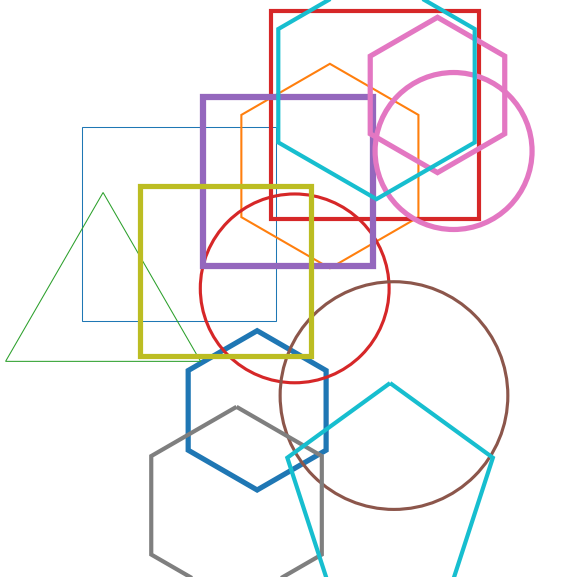[{"shape": "square", "thickness": 0.5, "radius": 0.84, "center": [0.311, 0.612]}, {"shape": "hexagon", "thickness": 2.5, "radius": 0.69, "center": [0.445, 0.289]}, {"shape": "hexagon", "thickness": 1, "radius": 0.89, "center": [0.571, 0.712]}, {"shape": "triangle", "thickness": 0.5, "radius": 0.97, "center": [0.178, 0.471]}, {"shape": "circle", "thickness": 1.5, "radius": 0.82, "center": [0.51, 0.5]}, {"shape": "square", "thickness": 2, "radius": 0.9, "center": [0.649, 0.8]}, {"shape": "square", "thickness": 3, "radius": 0.73, "center": [0.498, 0.685]}, {"shape": "circle", "thickness": 1.5, "radius": 0.99, "center": [0.682, 0.314]}, {"shape": "hexagon", "thickness": 2.5, "radius": 0.67, "center": [0.758, 0.835]}, {"shape": "circle", "thickness": 2.5, "radius": 0.68, "center": [0.785, 0.738]}, {"shape": "hexagon", "thickness": 2, "radius": 0.85, "center": [0.41, 0.124]}, {"shape": "square", "thickness": 2.5, "radius": 0.74, "center": [0.391, 0.529]}, {"shape": "pentagon", "thickness": 2, "radius": 0.94, "center": [0.675, 0.149]}, {"shape": "hexagon", "thickness": 2, "radius": 0.98, "center": [0.652, 0.851]}]